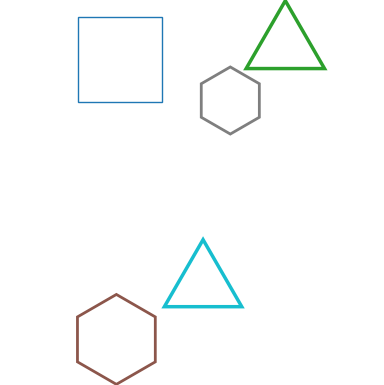[{"shape": "square", "thickness": 1, "radius": 0.55, "center": [0.311, 0.845]}, {"shape": "triangle", "thickness": 2.5, "radius": 0.59, "center": [0.741, 0.881]}, {"shape": "hexagon", "thickness": 2, "radius": 0.58, "center": [0.302, 0.118]}, {"shape": "hexagon", "thickness": 2, "radius": 0.44, "center": [0.598, 0.739]}, {"shape": "triangle", "thickness": 2.5, "radius": 0.58, "center": [0.527, 0.261]}]